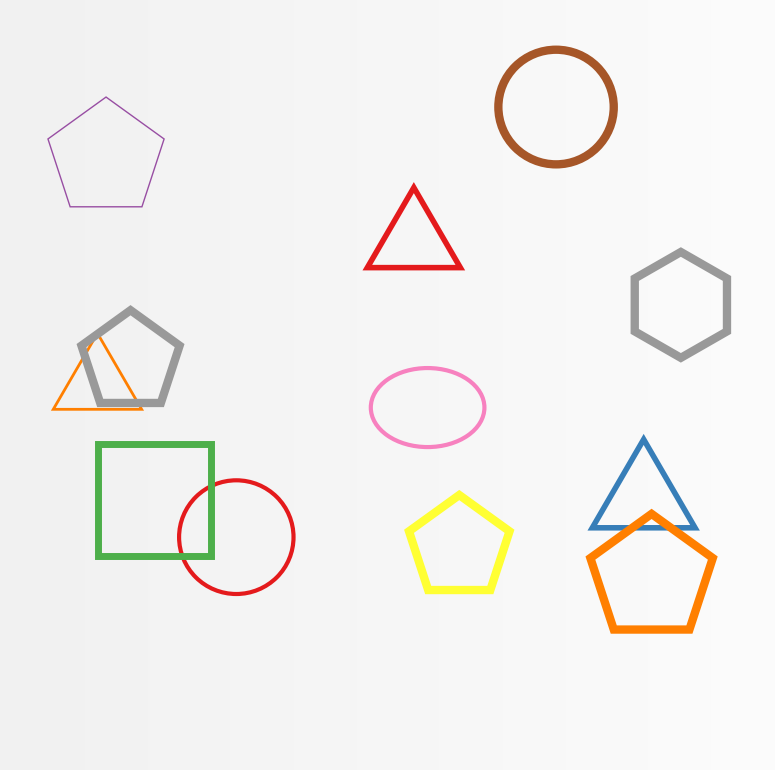[{"shape": "circle", "thickness": 1.5, "radius": 0.37, "center": [0.305, 0.302]}, {"shape": "triangle", "thickness": 2, "radius": 0.35, "center": [0.534, 0.687]}, {"shape": "triangle", "thickness": 2, "radius": 0.38, "center": [0.831, 0.353]}, {"shape": "square", "thickness": 2.5, "radius": 0.36, "center": [0.199, 0.351]}, {"shape": "pentagon", "thickness": 0.5, "radius": 0.39, "center": [0.137, 0.795]}, {"shape": "triangle", "thickness": 1, "radius": 0.33, "center": [0.126, 0.501]}, {"shape": "pentagon", "thickness": 3, "radius": 0.42, "center": [0.841, 0.25]}, {"shape": "pentagon", "thickness": 3, "radius": 0.34, "center": [0.593, 0.289]}, {"shape": "circle", "thickness": 3, "radius": 0.37, "center": [0.717, 0.861]}, {"shape": "oval", "thickness": 1.5, "radius": 0.37, "center": [0.552, 0.471]}, {"shape": "hexagon", "thickness": 3, "radius": 0.34, "center": [0.879, 0.604]}, {"shape": "pentagon", "thickness": 3, "radius": 0.33, "center": [0.168, 0.531]}]